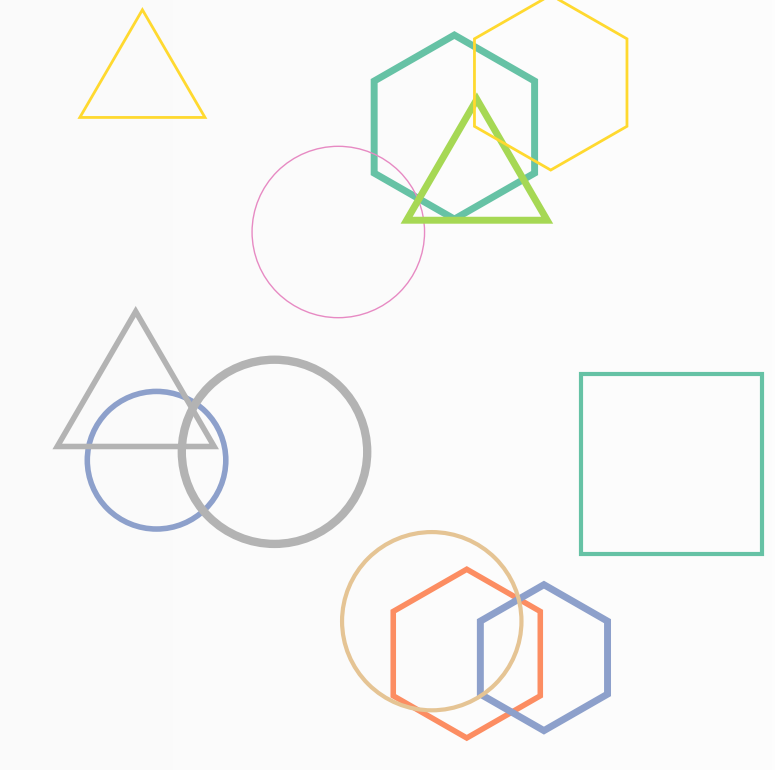[{"shape": "square", "thickness": 1.5, "radius": 0.58, "center": [0.867, 0.398]}, {"shape": "hexagon", "thickness": 2.5, "radius": 0.6, "center": [0.586, 0.835]}, {"shape": "hexagon", "thickness": 2, "radius": 0.55, "center": [0.602, 0.151]}, {"shape": "hexagon", "thickness": 2.5, "radius": 0.47, "center": [0.702, 0.146]}, {"shape": "circle", "thickness": 2, "radius": 0.45, "center": [0.202, 0.402]}, {"shape": "circle", "thickness": 0.5, "radius": 0.56, "center": [0.437, 0.699]}, {"shape": "triangle", "thickness": 2.5, "radius": 0.52, "center": [0.615, 0.766]}, {"shape": "triangle", "thickness": 1, "radius": 0.47, "center": [0.184, 0.894]}, {"shape": "hexagon", "thickness": 1, "radius": 0.57, "center": [0.711, 0.893]}, {"shape": "circle", "thickness": 1.5, "radius": 0.58, "center": [0.557, 0.193]}, {"shape": "circle", "thickness": 3, "radius": 0.6, "center": [0.354, 0.413]}, {"shape": "triangle", "thickness": 2, "radius": 0.58, "center": [0.175, 0.479]}]